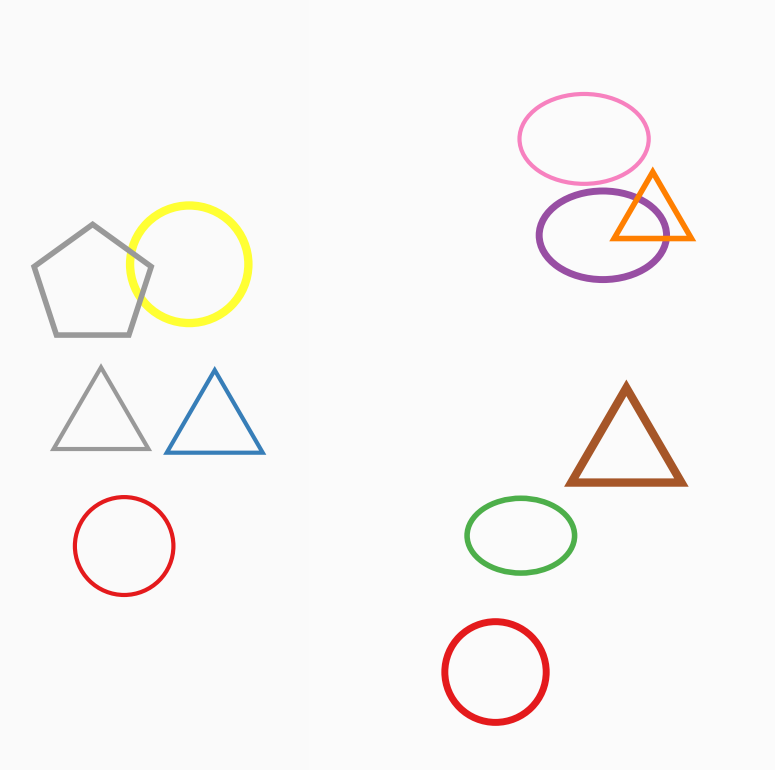[{"shape": "circle", "thickness": 2.5, "radius": 0.33, "center": [0.639, 0.127]}, {"shape": "circle", "thickness": 1.5, "radius": 0.32, "center": [0.16, 0.291]}, {"shape": "triangle", "thickness": 1.5, "radius": 0.36, "center": [0.277, 0.448]}, {"shape": "oval", "thickness": 2, "radius": 0.35, "center": [0.672, 0.304]}, {"shape": "oval", "thickness": 2.5, "radius": 0.41, "center": [0.778, 0.694]}, {"shape": "triangle", "thickness": 2, "radius": 0.29, "center": [0.842, 0.719]}, {"shape": "circle", "thickness": 3, "radius": 0.38, "center": [0.244, 0.657]}, {"shape": "triangle", "thickness": 3, "radius": 0.41, "center": [0.808, 0.414]}, {"shape": "oval", "thickness": 1.5, "radius": 0.42, "center": [0.754, 0.82]}, {"shape": "pentagon", "thickness": 2, "radius": 0.4, "center": [0.12, 0.629]}, {"shape": "triangle", "thickness": 1.5, "radius": 0.35, "center": [0.13, 0.452]}]